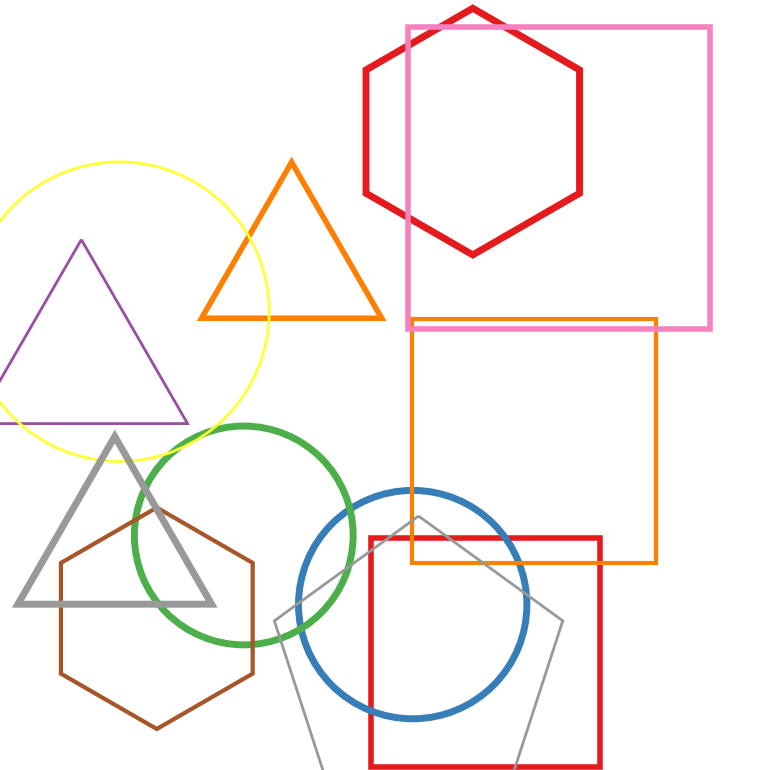[{"shape": "hexagon", "thickness": 2.5, "radius": 0.8, "center": [0.614, 0.829]}, {"shape": "square", "thickness": 2, "radius": 0.75, "center": [0.63, 0.153]}, {"shape": "circle", "thickness": 2.5, "radius": 0.74, "center": [0.536, 0.215]}, {"shape": "circle", "thickness": 2.5, "radius": 0.71, "center": [0.317, 0.305]}, {"shape": "triangle", "thickness": 1, "radius": 0.8, "center": [0.106, 0.53]}, {"shape": "triangle", "thickness": 2, "radius": 0.68, "center": [0.379, 0.654]}, {"shape": "square", "thickness": 1.5, "radius": 0.79, "center": [0.694, 0.427]}, {"shape": "circle", "thickness": 1, "radius": 0.97, "center": [0.155, 0.595]}, {"shape": "hexagon", "thickness": 1.5, "radius": 0.72, "center": [0.204, 0.197]}, {"shape": "square", "thickness": 2, "radius": 0.98, "center": [0.726, 0.769]}, {"shape": "pentagon", "thickness": 1, "radius": 0.98, "center": [0.544, 0.133]}, {"shape": "triangle", "thickness": 2.5, "radius": 0.73, "center": [0.149, 0.288]}]